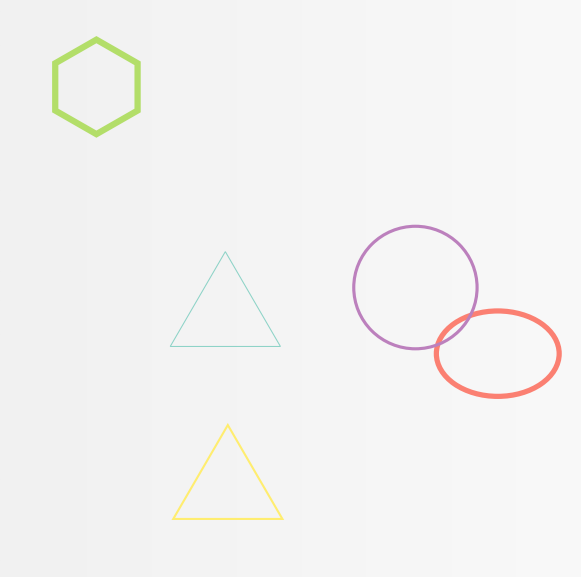[{"shape": "triangle", "thickness": 0.5, "radius": 0.55, "center": [0.388, 0.454]}, {"shape": "oval", "thickness": 2.5, "radius": 0.53, "center": [0.856, 0.387]}, {"shape": "hexagon", "thickness": 3, "radius": 0.41, "center": [0.166, 0.849]}, {"shape": "circle", "thickness": 1.5, "radius": 0.53, "center": [0.715, 0.501]}, {"shape": "triangle", "thickness": 1, "radius": 0.54, "center": [0.392, 0.155]}]